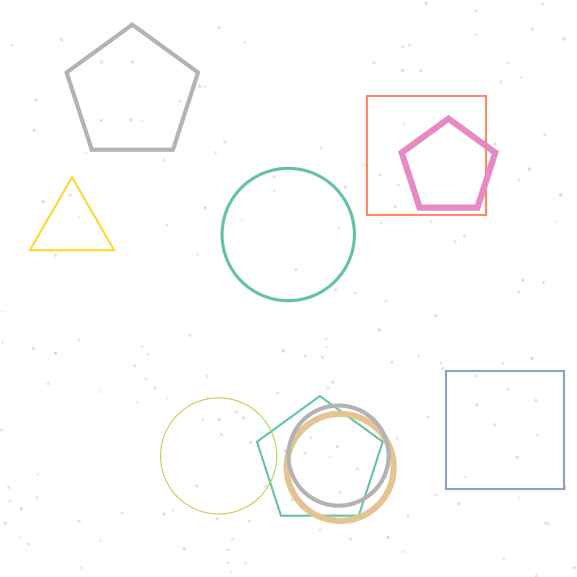[{"shape": "circle", "thickness": 1.5, "radius": 0.57, "center": [0.499, 0.593]}, {"shape": "pentagon", "thickness": 1, "radius": 0.57, "center": [0.554, 0.199]}, {"shape": "square", "thickness": 1, "radius": 0.52, "center": [0.738, 0.731]}, {"shape": "square", "thickness": 1, "radius": 0.51, "center": [0.875, 0.254]}, {"shape": "pentagon", "thickness": 3, "radius": 0.43, "center": [0.777, 0.708]}, {"shape": "circle", "thickness": 0.5, "radius": 0.5, "center": [0.379, 0.21]}, {"shape": "triangle", "thickness": 1, "radius": 0.42, "center": [0.125, 0.608]}, {"shape": "circle", "thickness": 3, "radius": 0.46, "center": [0.589, 0.19]}, {"shape": "pentagon", "thickness": 2, "radius": 0.6, "center": [0.229, 0.837]}, {"shape": "circle", "thickness": 2, "radius": 0.43, "center": [0.586, 0.21]}]